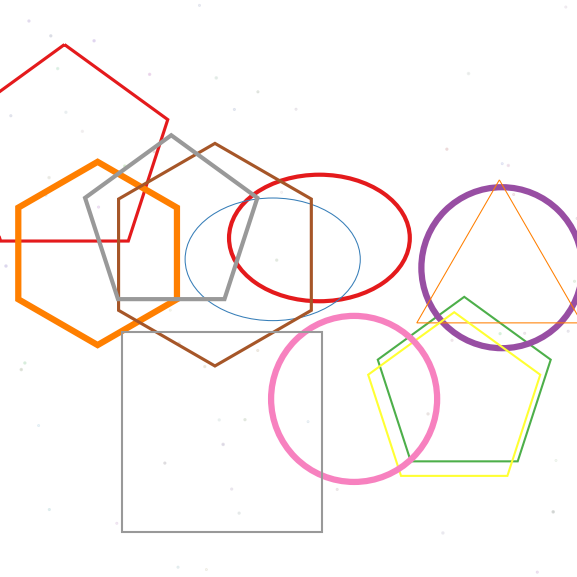[{"shape": "oval", "thickness": 2, "radius": 0.78, "center": [0.553, 0.587]}, {"shape": "pentagon", "thickness": 1.5, "radius": 0.94, "center": [0.112, 0.734]}, {"shape": "oval", "thickness": 0.5, "radius": 0.76, "center": [0.472, 0.55]}, {"shape": "pentagon", "thickness": 1, "radius": 0.79, "center": [0.804, 0.328]}, {"shape": "circle", "thickness": 3, "radius": 0.7, "center": [0.869, 0.536]}, {"shape": "triangle", "thickness": 0.5, "radius": 0.83, "center": [0.865, 0.523]}, {"shape": "hexagon", "thickness": 3, "radius": 0.79, "center": [0.169, 0.56]}, {"shape": "pentagon", "thickness": 1, "radius": 0.78, "center": [0.787, 0.302]}, {"shape": "hexagon", "thickness": 1.5, "radius": 0.96, "center": [0.372, 0.558]}, {"shape": "circle", "thickness": 3, "radius": 0.72, "center": [0.613, 0.308]}, {"shape": "pentagon", "thickness": 2, "radius": 0.78, "center": [0.296, 0.608]}, {"shape": "square", "thickness": 1, "radius": 0.87, "center": [0.384, 0.251]}]